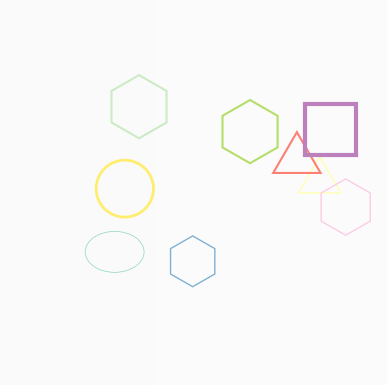[{"shape": "oval", "thickness": 0.5, "radius": 0.38, "center": [0.296, 0.346]}, {"shape": "triangle", "thickness": 1, "radius": 0.32, "center": [0.825, 0.53]}, {"shape": "triangle", "thickness": 1.5, "radius": 0.35, "center": [0.766, 0.586]}, {"shape": "hexagon", "thickness": 1, "radius": 0.33, "center": [0.497, 0.321]}, {"shape": "hexagon", "thickness": 1.5, "radius": 0.41, "center": [0.645, 0.658]}, {"shape": "hexagon", "thickness": 1, "radius": 0.37, "center": [0.892, 0.462]}, {"shape": "square", "thickness": 3, "radius": 0.33, "center": [0.854, 0.664]}, {"shape": "hexagon", "thickness": 1.5, "radius": 0.41, "center": [0.359, 0.723]}, {"shape": "circle", "thickness": 2, "radius": 0.37, "center": [0.322, 0.51]}]